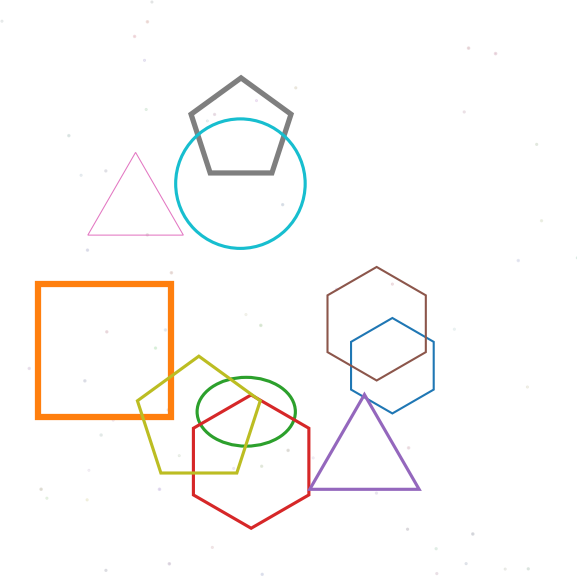[{"shape": "hexagon", "thickness": 1, "radius": 0.41, "center": [0.679, 0.366]}, {"shape": "square", "thickness": 3, "radius": 0.58, "center": [0.181, 0.392]}, {"shape": "oval", "thickness": 1.5, "radius": 0.43, "center": [0.426, 0.286]}, {"shape": "hexagon", "thickness": 1.5, "radius": 0.58, "center": [0.435, 0.2]}, {"shape": "triangle", "thickness": 1.5, "radius": 0.55, "center": [0.631, 0.207]}, {"shape": "hexagon", "thickness": 1, "radius": 0.49, "center": [0.652, 0.439]}, {"shape": "triangle", "thickness": 0.5, "radius": 0.48, "center": [0.235, 0.64]}, {"shape": "pentagon", "thickness": 2.5, "radius": 0.45, "center": [0.417, 0.773]}, {"shape": "pentagon", "thickness": 1.5, "radius": 0.56, "center": [0.344, 0.271]}, {"shape": "circle", "thickness": 1.5, "radius": 0.56, "center": [0.416, 0.681]}]